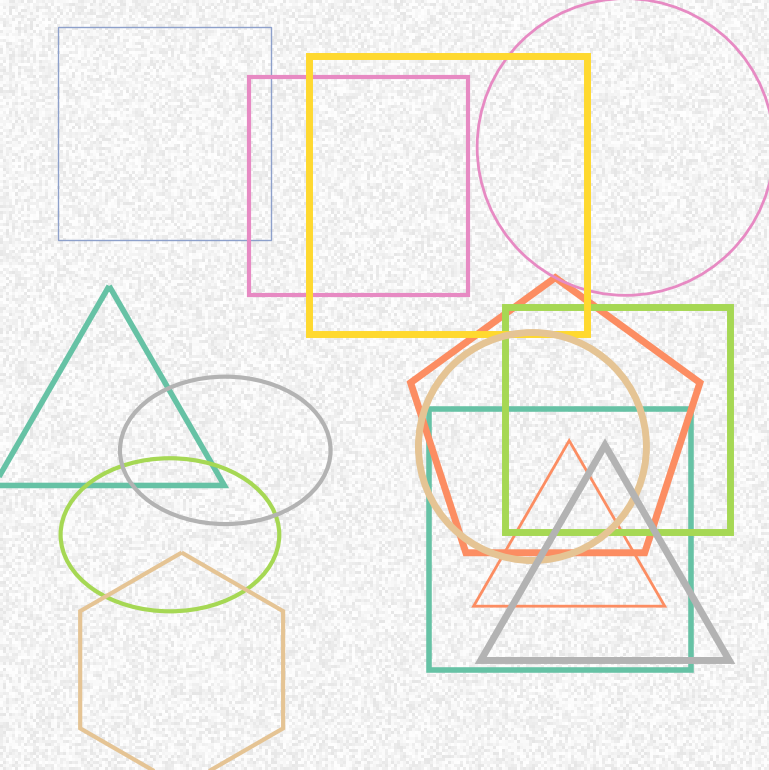[{"shape": "triangle", "thickness": 2, "radius": 0.86, "center": [0.142, 0.456]}, {"shape": "square", "thickness": 2, "radius": 0.85, "center": [0.727, 0.299]}, {"shape": "pentagon", "thickness": 2.5, "radius": 0.99, "center": [0.721, 0.442]}, {"shape": "triangle", "thickness": 1, "radius": 0.72, "center": [0.739, 0.284]}, {"shape": "square", "thickness": 0.5, "radius": 0.69, "center": [0.214, 0.826]}, {"shape": "circle", "thickness": 1, "radius": 0.96, "center": [0.812, 0.809]}, {"shape": "square", "thickness": 1.5, "radius": 0.71, "center": [0.466, 0.758]}, {"shape": "oval", "thickness": 1.5, "radius": 0.71, "center": [0.221, 0.305]}, {"shape": "square", "thickness": 2.5, "radius": 0.73, "center": [0.802, 0.455]}, {"shape": "square", "thickness": 2.5, "radius": 0.9, "center": [0.581, 0.747]}, {"shape": "hexagon", "thickness": 1.5, "radius": 0.76, "center": [0.236, 0.13]}, {"shape": "circle", "thickness": 2.5, "radius": 0.74, "center": [0.691, 0.42]}, {"shape": "triangle", "thickness": 2.5, "radius": 0.93, "center": [0.786, 0.235]}, {"shape": "oval", "thickness": 1.5, "radius": 0.68, "center": [0.293, 0.415]}]